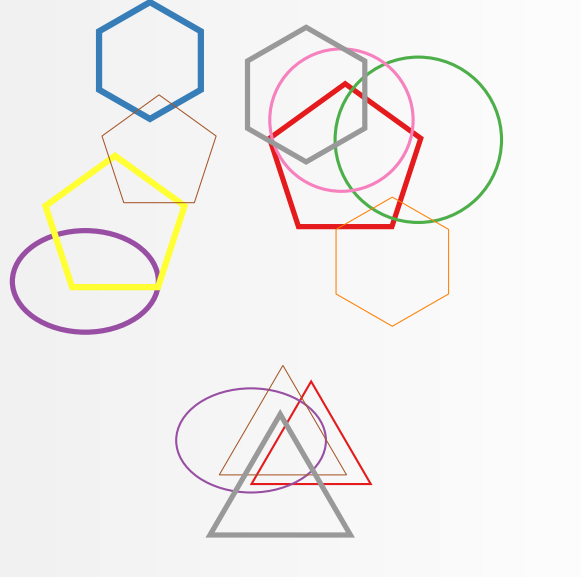[{"shape": "pentagon", "thickness": 2.5, "radius": 0.68, "center": [0.594, 0.717]}, {"shape": "triangle", "thickness": 1, "radius": 0.59, "center": [0.535, 0.22]}, {"shape": "hexagon", "thickness": 3, "radius": 0.51, "center": [0.258, 0.894]}, {"shape": "circle", "thickness": 1.5, "radius": 0.72, "center": [0.72, 0.757]}, {"shape": "oval", "thickness": 1, "radius": 0.64, "center": [0.432, 0.236]}, {"shape": "oval", "thickness": 2.5, "radius": 0.63, "center": [0.147, 0.512]}, {"shape": "hexagon", "thickness": 0.5, "radius": 0.56, "center": [0.675, 0.546]}, {"shape": "pentagon", "thickness": 3, "radius": 0.63, "center": [0.198, 0.604]}, {"shape": "triangle", "thickness": 0.5, "radius": 0.63, "center": [0.487, 0.24]}, {"shape": "pentagon", "thickness": 0.5, "radius": 0.52, "center": [0.274, 0.732]}, {"shape": "circle", "thickness": 1.5, "radius": 0.62, "center": [0.587, 0.791]}, {"shape": "hexagon", "thickness": 2.5, "radius": 0.58, "center": [0.527, 0.835]}, {"shape": "triangle", "thickness": 2.5, "radius": 0.7, "center": [0.482, 0.142]}]